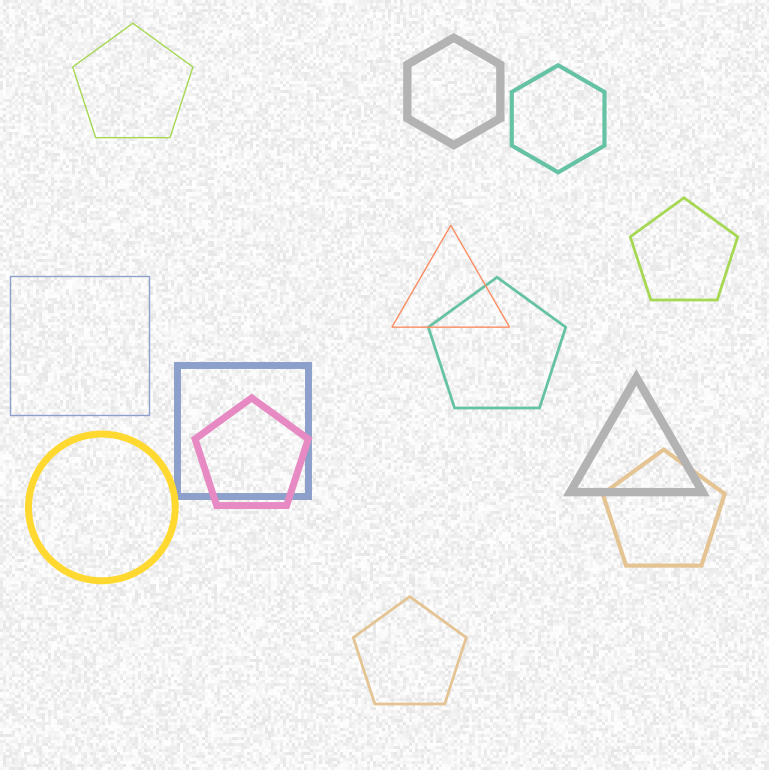[{"shape": "hexagon", "thickness": 1.5, "radius": 0.35, "center": [0.725, 0.846]}, {"shape": "pentagon", "thickness": 1, "radius": 0.47, "center": [0.645, 0.546]}, {"shape": "triangle", "thickness": 0.5, "radius": 0.44, "center": [0.585, 0.619]}, {"shape": "square", "thickness": 2.5, "radius": 0.43, "center": [0.314, 0.441]}, {"shape": "square", "thickness": 0.5, "radius": 0.45, "center": [0.103, 0.551]}, {"shape": "pentagon", "thickness": 2.5, "radius": 0.39, "center": [0.327, 0.406]}, {"shape": "pentagon", "thickness": 0.5, "radius": 0.41, "center": [0.173, 0.888]}, {"shape": "pentagon", "thickness": 1, "radius": 0.37, "center": [0.888, 0.67]}, {"shape": "circle", "thickness": 2.5, "radius": 0.48, "center": [0.132, 0.341]}, {"shape": "pentagon", "thickness": 1.5, "radius": 0.42, "center": [0.862, 0.333]}, {"shape": "pentagon", "thickness": 1, "radius": 0.39, "center": [0.532, 0.148]}, {"shape": "triangle", "thickness": 3, "radius": 0.5, "center": [0.826, 0.41]}, {"shape": "hexagon", "thickness": 3, "radius": 0.35, "center": [0.589, 0.881]}]